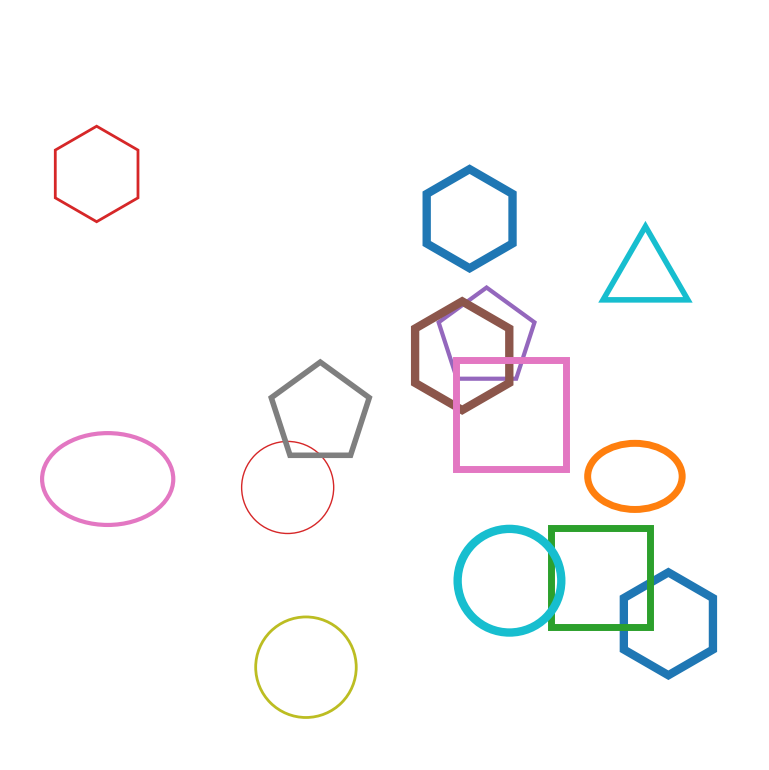[{"shape": "hexagon", "thickness": 3, "radius": 0.33, "center": [0.868, 0.19]}, {"shape": "hexagon", "thickness": 3, "radius": 0.32, "center": [0.61, 0.716]}, {"shape": "oval", "thickness": 2.5, "radius": 0.31, "center": [0.825, 0.381]}, {"shape": "square", "thickness": 2.5, "radius": 0.32, "center": [0.78, 0.25]}, {"shape": "circle", "thickness": 0.5, "radius": 0.3, "center": [0.374, 0.367]}, {"shape": "hexagon", "thickness": 1, "radius": 0.31, "center": [0.126, 0.774]}, {"shape": "pentagon", "thickness": 1.5, "radius": 0.33, "center": [0.632, 0.561]}, {"shape": "hexagon", "thickness": 3, "radius": 0.35, "center": [0.6, 0.538]}, {"shape": "square", "thickness": 2.5, "radius": 0.36, "center": [0.664, 0.461]}, {"shape": "oval", "thickness": 1.5, "radius": 0.43, "center": [0.14, 0.378]}, {"shape": "pentagon", "thickness": 2, "radius": 0.33, "center": [0.416, 0.463]}, {"shape": "circle", "thickness": 1, "radius": 0.33, "center": [0.397, 0.133]}, {"shape": "circle", "thickness": 3, "radius": 0.34, "center": [0.662, 0.246]}, {"shape": "triangle", "thickness": 2, "radius": 0.32, "center": [0.838, 0.642]}]